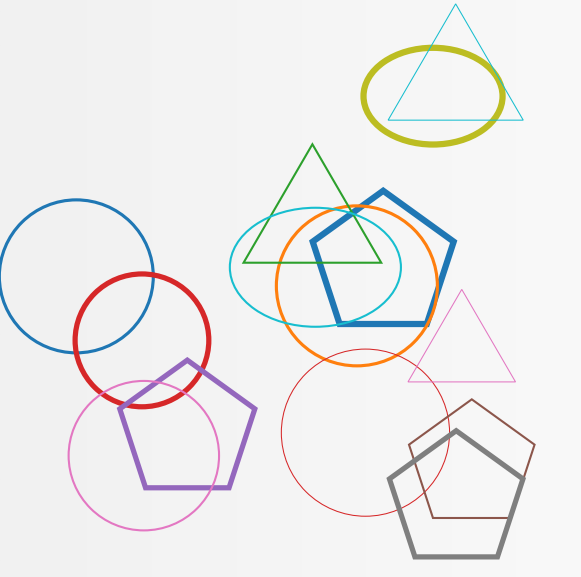[{"shape": "circle", "thickness": 1.5, "radius": 0.66, "center": [0.131, 0.521]}, {"shape": "pentagon", "thickness": 3, "radius": 0.64, "center": [0.659, 0.541]}, {"shape": "circle", "thickness": 1.5, "radius": 0.69, "center": [0.614, 0.504]}, {"shape": "triangle", "thickness": 1, "radius": 0.68, "center": [0.537, 0.613]}, {"shape": "circle", "thickness": 2.5, "radius": 0.58, "center": [0.244, 0.41]}, {"shape": "circle", "thickness": 0.5, "radius": 0.72, "center": [0.629, 0.25]}, {"shape": "pentagon", "thickness": 2.5, "radius": 0.61, "center": [0.322, 0.253]}, {"shape": "pentagon", "thickness": 1, "radius": 0.57, "center": [0.812, 0.194]}, {"shape": "circle", "thickness": 1, "radius": 0.65, "center": [0.247, 0.21]}, {"shape": "triangle", "thickness": 0.5, "radius": 0.53, "center": [0.794, 0.391]}, {"shape": "pentagon", "thickness": 2.5, "radius": 0.6, "center": [0.785, 0.133]}, {"shape": "oval", "thickness": 3, "radius": 0.6, "center": [0.745, 0.833]}, {"shape": "triangle", "thickness": 0.5, "radius": 0.67, "center": [0.784, 0.858]}, {"shape": "oval", "thickness": 1, "radius": 0.74, "center": [0.543, 0.536]}]